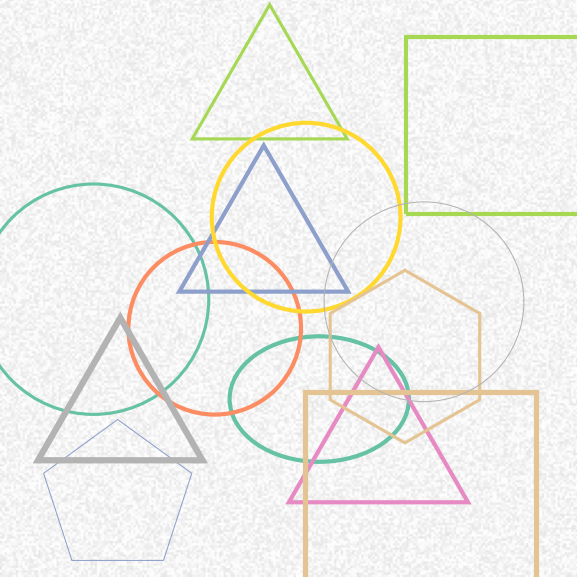[{"shape": "circle", "thickness": 1.5, "radius": 1.0, "center": [0.162, 0.481]}, {"shape": "oval", "thickness": 2, "radius": 0.78, "center": [0.553, 0.308]}, {"shape": "circle", "thickness": 2, "radius": 0.75, "center": [0.372, 0.431]}, {"shape": "triangle", "thickness": 2, "radius": 0.84, "center": [0.457, 0.579]}, {"shape": "pentagon", "thickness": 0.5, "radius": 0.67, "center": [0.204, 0.138]}, {"shape": "triangle", "thickness": 2, "radius": 0.9, "center": [0.655, 0.219]}, {"shape": "square", "thickness": 2, "radius": 0.77, "center": [0.857, 0.781]}, {"shape": "triangle", "thickness": 1.5, "radius": 0.77, "center": [0.467, 0.836]}, {"shape": "circle", "thickness": 2, "radius": 0.82, "center": [0.53, 0.623]}, {"shape": "square", "thickness": 2.5, "radius": 1.0, "center": [0.728, 0.12]}, {"shape": "hexagon", "thickness": 1.5, "radius": 0.75, "center": [0.701, 0.382]}, {"shape": "triangle", "thickness": 3, "radius": 0.82, "center": [0.208, 0.284]}, {"shape": "circle", "thickness": 0.5, "radius": 0.86, "center": [0.734, 0.477]}]